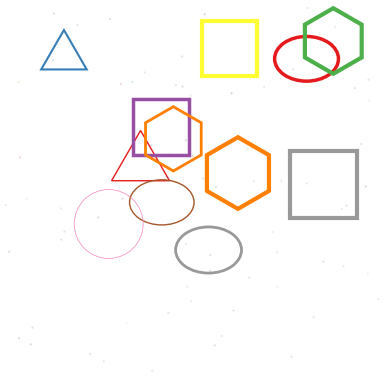[{"shape": "oval", "thickness": 2.5, "radius": 0.41, "center": [0.796, 0.847]}, {"shape": "triangle", "thickness": 1, "radius": 0.43, "center": [0.365, 0.574]}, {"shape": "triangle", "thickness": 1.5, "radius": 0.34, "center": [0.166, 0.854]}, {"shape": "hexagon", "thickness": 3, "radius": 0.43, "center": [0.866, 0.893]}, {"shape": "square", "thickness": 2.5, "radius": 0.36, "center": [0.418, 0.67]}, {"shape": "hexagon", "thickness": 3, "radius": 0.47, "center": [0.618, 0.551]}, {"shape": "hexagon", "thickness": 2, "radius": 0.42, "center": [0.45, 0.639]}, {"shape": "square", "thickness": 3, "radius": 0.36, "center": [0.596, 0.875]}, {"shape": "oval", "thickness": 1, "radius": 0.42, "center": [0.42, 0.474]}, {"shape": "circle", "thickness": 0.5, "radius": 0.45, "center": [0.282, 0.418]}, {"shape": "square", "thickness": 3, "radius": 0.44, "center": [0.84, 0.521]}, {"shape": "oval", "thickness": 2, "radius": 0.43, "center": [0.542, 0.351]}]